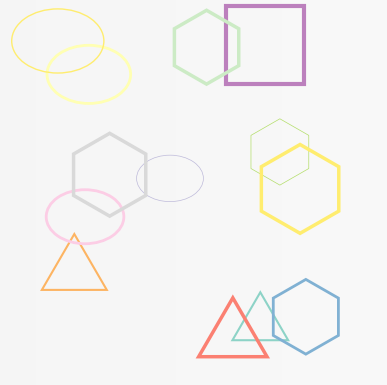[{"shape": "triangle", "thickness": 1.5, "radius": 0.42, "center": [0.672, 0.158]}, {"shape": "oval", "thickness": 2, "radius": 0.54, "center": [0.229, 0.807]}, {"shape": "oval", "thickness": 0.5, "radius": 0.43, "center": [0.439, 0.537]}, {"shape": "triangle", "thickness": 2.5, "radius": 0.51, "center": [0.601, 0.124]}, {"shape": "hexagon", "thickness": 2, "radius": 0.49, "center": [0.789, 0.177]}, {"shape": "triangle", "thickness": 1.5, "radius": 0.48, "center": [0.192, 0.295]}, {"shape": "hexagon", "thickness": 0.5, "radius": 0.43, "center": [0.722, 0.605]}, {"shape": "oval", "thickness": 2, "radius": 0.5, "center": [0.219, 0.437]}, {"shape": "hexagon", "thickness": 2.5, "radius": 0.54, "center": [0.283, 0.546]}, {"shape": "square", "thickness": 3, "radius": 0.5, "center": [0.685, 0.883]}, {"shape": "hexagon", "thickness": 2.5, "radius": 0.48, "center": [0.533, 0.877]}, {"shape": "oval", "thickness": 1, "radius": 0.59, "center": [0.149, 0.894]}, {"shape": "hexagon", "thickness": 2.5, "radius": 0.58, "center": [0.774, 0.509]}]